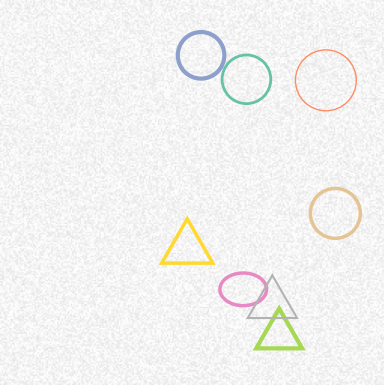[{"shape": "circle", "thickness": 2, "radius": 0.32, "center": [0.64, 0.794]}, {"shape": "circle", "thickness": 1, "radius": 0.4, "center": [0.846, 0.791]}, {"shape": "circle", "thickness": 3, "radius": 0.3, "center": [0.522, 0.856]}, {"shape": "oval", "thickness": 2.5, "radius": 0.3, "center": [0.632, 0.248]}, {"shape": "triangle", "thickness": 3, "radius": 0.34, "center": [0.725, 0.13]}, {"shape": "triangle", "thickness": 2.5, "radius": 0.38, "center": [0.486, 0.355]}, {"shape": "circle", "thickness": 2.5, "radius": 0.32, "center": [0.871, 0.446]}, {"shape": "triangle", "thickness": 1.5, "radius": 0.37, "center": [0.707, 0.211]}]